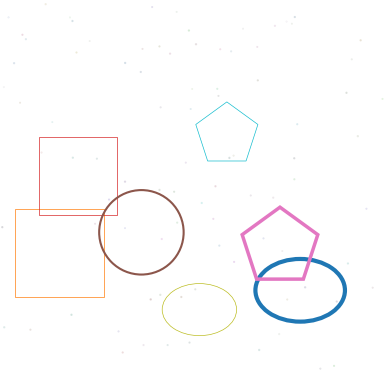[{"shape": "oval", "thickness": 3, "radius": 0.58, "center": [0.78, 0.246]}, {"shape": "square", "thickness": 0.5, "radius": 0.57, "center": [0.155, 0.342]}, {"shape": "square", "thickness": 0.5, "radius": 0.51, "center": [0.202, 0.543]}, {"shape": "circle", "thickness": 1.5, "radius": 0.55, "center": [0.367, 0.397]}, {"shape": "pentagon", "thickness": 2.5, "radius": 0.52, "center": [0.727, 0.359]}, {"shape": "oval", "thickness": 0.5, "radius": 0.48, "center": [0.518, 0.196]}, {"shape": "pentagon", "thickness": 0.5, "radius": 0.42, "center": [0.589, 0.65]}]